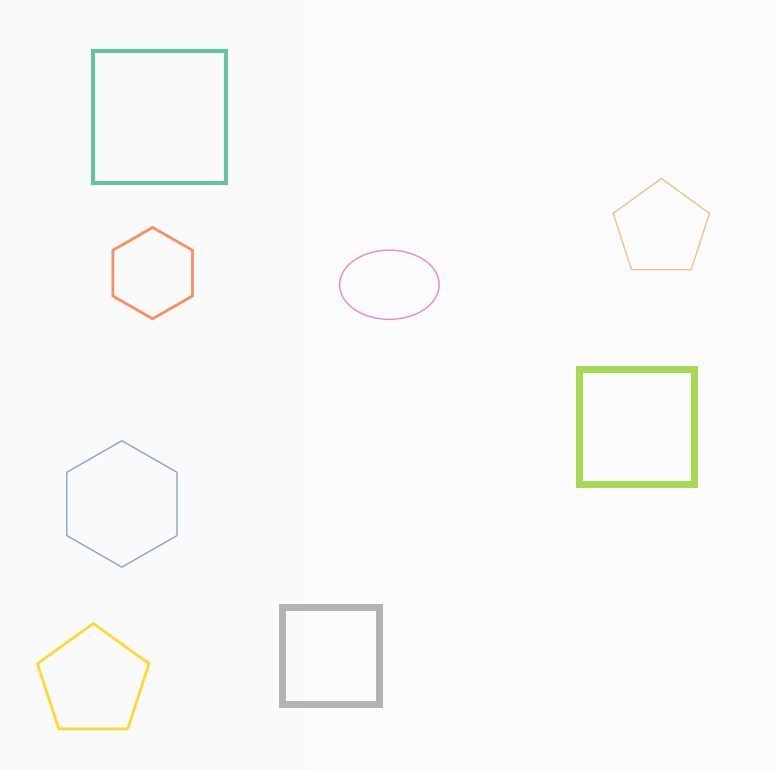[{"shape": "square", "thickness": 1.5, "radius": 0.43, "center": [0.206, 0.848]}, {"shape": "hexagon", "thickness": 1, "radius": 0.3, "center": [0.197, 0.645]}, {"shape": "hexagon", "thickness": 0.5, "radius": 0.41, "center": [0.157, 0.346]}, {"shape": "oval", "thickness": 0.5, "radius": 0.32, "center": [0.502, 0.63]}, {"shape": "square", "thickness": 2.5, "radius": 0.37, "center": [0.821, 0.446]}, {"shape": "pentagon", "thickness": 1, "radius": 0.38, "center": [0.12, 0.115]}, {"shape": "pentagon", "thickness": 0.5, "radius": 0.33, "center": [0.853, 0.703]}, {"shape": "square", "thickness": 2.5, "radius": 0.31, "center": [0.426, 0.149]}]